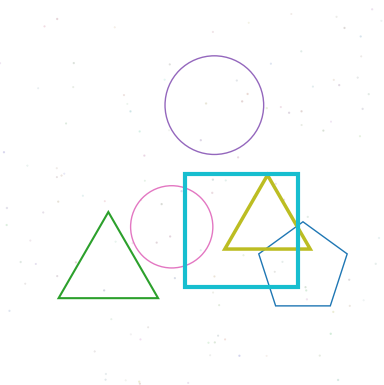[{"shape": "pentagon", "thickness": 1, "radius": 0.6, "center": [0.787, 0.303]}, {"shape": "triangle", "thickness": 1.5, "radius": 0.75, "center": [0.281, 0.3]}, {"shape": "circle", "thickness": 1, "radius": 0.64, "center": [0.557, 0.727]}, {"shape": "circle", "thickness": 1, "radius": 0.53, "center": [0.446, 0.411]}, {"shape": "triangle", "thickness": 2.5, "radius": 0.64, "center": [0.695, 0.417]}, {"shape": "square", "thickness": 3, "radius": 0.73, "center": [0.627, 0.401]}]